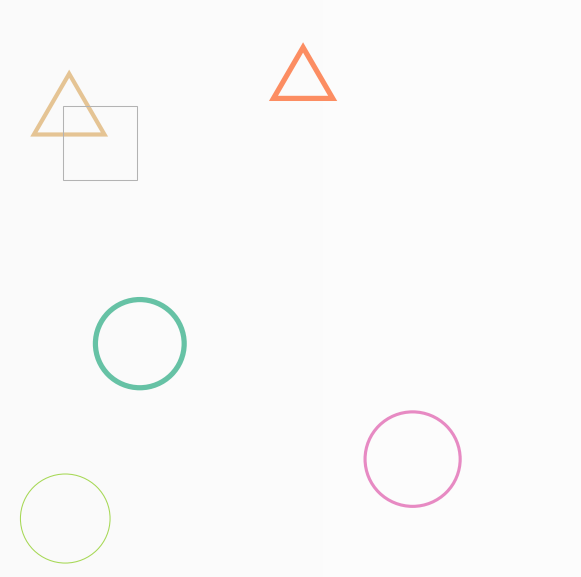[{"shape": "circle", "thickness": 2.5, "radius": 0.38, "center": [0.241, 0.404]}, {"shape": "triangle", "thickness": 2.5, "radius": 0.29, "center": [0.521, 0.858]}, {"shape": "circle", "thickness": 1.5, "radius": 0.41, "center": [0.71, 0.204]}, {"shape": "circle", "thickness": 0.5, "radius": 0.39, "center": [0.112, 0.101]}, {"shape": "triangle", "thickness": 2, "radius": 0.35, "center": [0.119, 0.801]}, {"shape": "square", "thickness": 0.5, "radius": 0.32, "center": [0.172, 0.751]}]